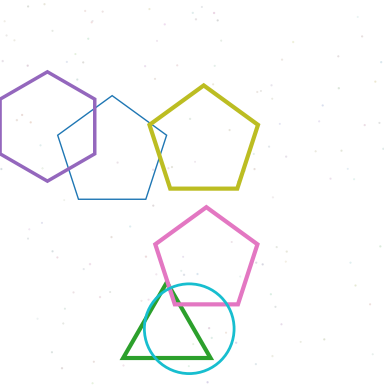[{"shape": "pentagon", "thickness": 1, "radius": 0.74, "center": [0.291, 0.603]}, {"shape": "triangle", "thickness": 3, "radius": 0.66, "center": [0.433, 0.136]}, {"shape": "hexagon", "thickness": 2.5, "radius": 0.71, "center": [0.123, 0.671]}, {"shape": "pentagon", "thickness": 3, "radius": 0.7, "center": [0.536, 0.322]}, {"shape": "pentagon", "thickness": 3, "radius": 0.74, "center": [0.529, 0.63]}, {"shape": "circle", "thickness": 2, "radius": 0.58, "center": [0.491, 0.146]}]